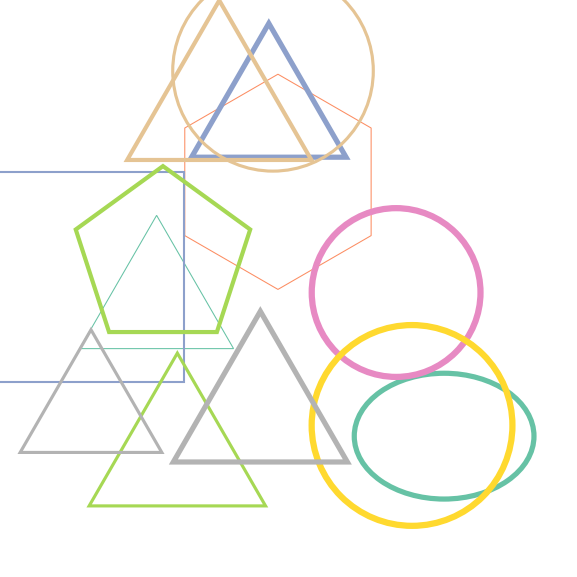[{"shape": "triangle", "thickness": 0.5, "radius": 0.77, "center": [0.271, 0.472]}, {"shape": "oval", "thickness": 2.5, "radius": 0.78, "center": [0.769, 0.244]}, {"shape": "hexagon", "thickness": 0.5, "radius": 0.93, "center": [0.481, 0.684]}, {"shape": "triangle", "thickness": 2.5, "radius": 0.77, "center": [0.465, 0.804]}, {"shape": "square", "thickness": 1, "radius": 0.91, "center": [0.136, 0.52]}, {"shape": "circle", "thickness": 3, "radius": 0.73, "center": [0.686, 0.493]}, {"shape": "pentagon", "thickness": 2, "radius": 0.79, "center": [0.282, 0.553]}, {"shape": "triangle", "thickness": 1.5, "radius": 0.88, "center": [0.307, 0.211]}, {"shape": "circle", "thickness": 3, "radius": 0.87, "center": [0.713, 0.262]}, {"shape": "triangle", "thickness": 2, "radius": 0.92, "center": [0.38, 0.814]}, {"shape": "circle", "thickness": 1.5, "radius": 0.87, "center": [0.473, 0.876]}, {"shape": "triangle", "thickness": 2.5, "radius": 0.87, "center": [0.451, 0.286]}, {"shape": "triangle", "thickness": 1.5, "radius": 0.71, "center": [0.158, 0.287]}]